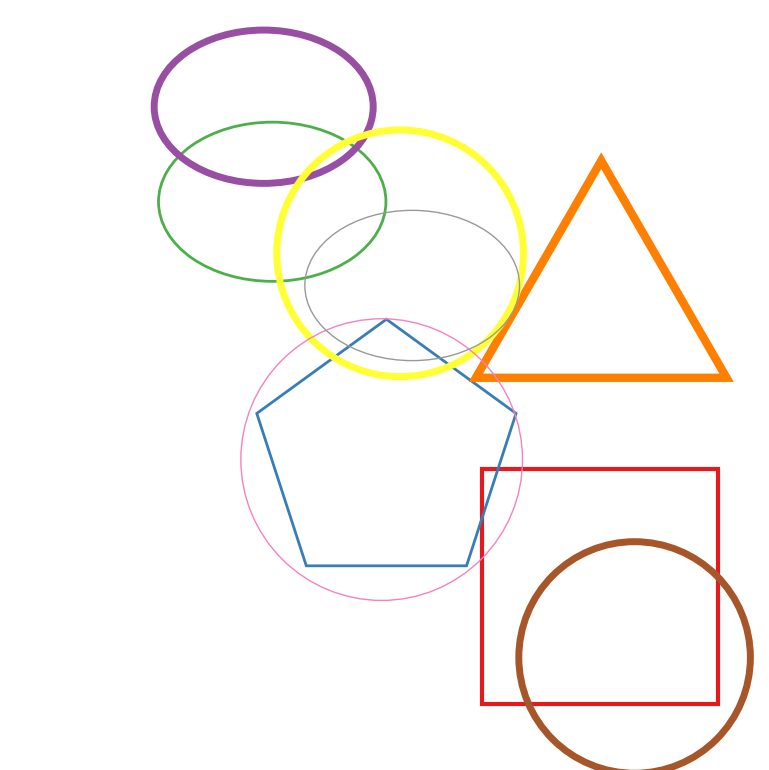[{"shape": "square", "thickness": 1.5, "radius": 0.76, "center": [0.779, 0.238]}, {"shape": "pentagon", "thickness": 1, "radius": 0.89, "center": [0.502, 0.408]}, {"shape": "oval", "thickness": 1, "radius": 0.74, "center": [0.354, 0.738]}, {"shape": "oval", "thickness": 2.5, "radius": 0.71, "center": [0.342, 0.861]}, {"shape": "triangle", "thickness": 3, "radius": 0.94, "center": [0.781, 0.603]}, {"shape": "circle", "thickness": 2.5, "radius": 0.8, "center": [0.52, 0.671]}, {"shape": "circle", "thickness": 2.5, "radius": 0.75, "center": [0.824, 0.146]}, {"shape": "circle", "thickness": 0.5, "radius": 0.91, "center": [0.496, 0.403]}, {"shape": "oval", "thickness": 0.5, "radius": 0.7, "center": [0.535, 0.629]}]